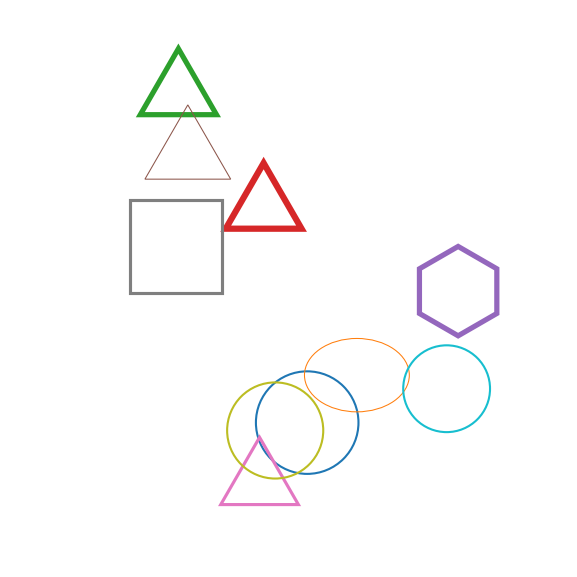[{"shape": "circle", "thickness": 1, "radius": 0.44, "center": [0.532, 0.267]}, {"shape": "oval", "thickness": 0.5, "radius": 0.45, "center": [0.618, 0.35]}, {"shape": "triangle", "thickness": 2.5, "radius": 0.38, "center": [0.309, 0.839]}, {"shape": "triangle", "thickness": 3, "radius": 0.38, "center": [0.457, 0.641]}, {"shape": "hexagon", "thickness": 2.5, "radius": 0.39, "center": [0.793, 0.495]}, {"shape": "triangle", "thickness": 0.5, "radius": 0.43, "center": [0.325, 0.732]}, {"shape": "triangle", "thickness": 1.5, "radius": 0.39, "center": [0.449, 0.164]}, {"shape": "square", "thickness": 1.5, "radius": 0.4, "center": [0.305, 0.572]}, {"shape": "circle", "thickness": 1, "radius": 0.42, "center": [0.477, 0.254]}, {"shape": "circle", "thickness": 1, "radius": 0.38, "center": [0.773, 0.326]}]